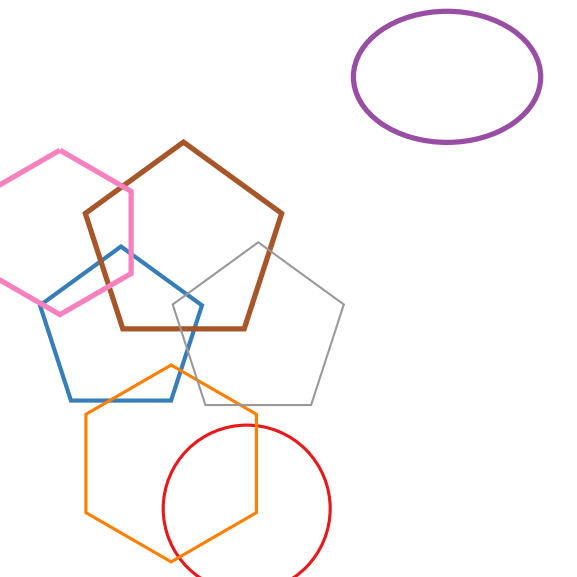[{"shape": "circle", "thickness": 1.5, "radius": 0.72, "center": [0.427, 0.118]}, {"shape": "pentagon", "thickness": 2, "radius": 0.74, "center": [0.21, 0.425]}, {"shape": "oval", "thickness": 2.5, "radius": 0.81, "center": [0.774, 0.866]}, {"shape": "hexagon", "thickness": 1.5, "radius": 0.85, "center": [0.296, 0.197]}, {"shape": "pentagon", "thickness": 2.5, "radius": 0.89, "center": [0.318, 0.574]}, {"shape": "hexagon", "thickness": 2.5, "radius": 0.71, "center": [0.104, 0.597]}, {"shape": "pentagon", "thickness": 1, "radius": 0.78, "center": [0.447, 0.424]}]